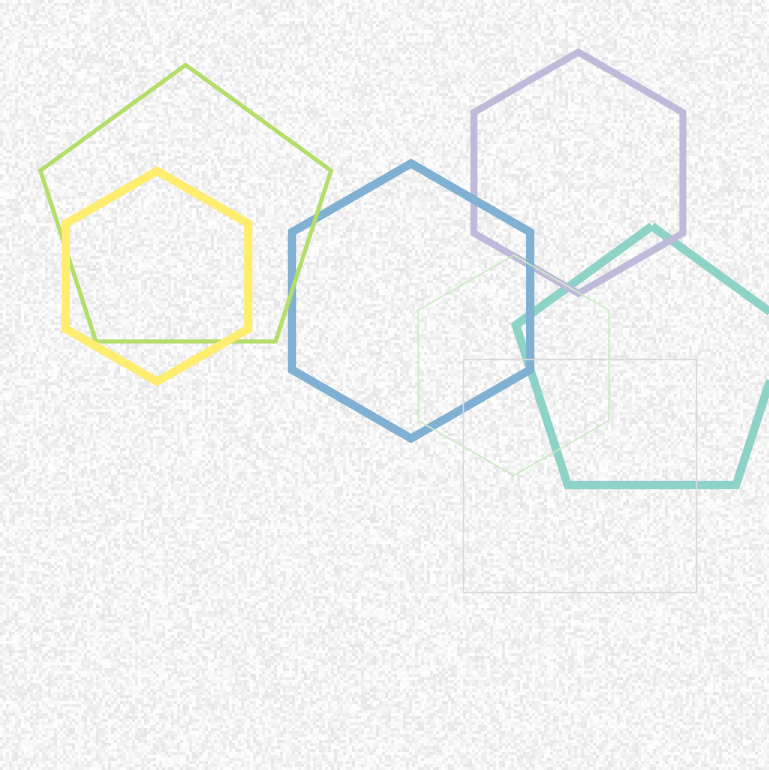[{"shape": "pentagon", "thickness": 3, "radius": 0.93, "center": [0.847, 0.52]}, {"shape": "hexagon", "thickness": 2.5, "radius": 0.78, "center": [0.751, 0.776]}, {"shape": "hexagon", "thickness": 3, "radius": 0.89, "center": [0.534, 0.609]}, {"shape": "pentagon", "thickness": 1.5, "radius": 0.99, "center": [0.241, 0.717]}, {"shape": "square", "thickness": 0.5, "radius": 0.76, "center": [0.753, 0.383]}, {"shape": "hexagon", "thickness": 0.5, "radius": 0.72, "center": [0.667, 0.526]}, {"shape": "hexagon", "thickness": 3, "radius": 0.68, "center": [0.204, 0.641]}]